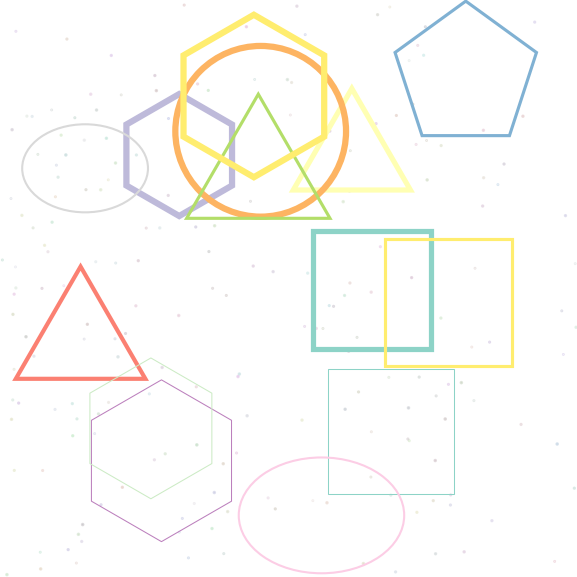[{"shape": "square", "thickness": 2.5, "radius": 0.51, "center": [0.644, 0.497]}, {"shape": "square", "thickness": 0.5, "radius": 0.55, "center": [0.677, 0.252]}, {"shape": "triangle", "thickness": 2.5, "radius": 0.59, "center": [0.609, 0.729]}, {"shape": "hexagon", "thickness": 3, "radius": 0.53, "center": [0.31, 0.731]}, {"shape": "triangle", "thickness": 2, "radius": 0.65, "center": [0.14, 0.408]}, {"shape": "pentagon", "thickness": 1.5, "radius": 0.64, "center": [0.807, 0.868]}, {"shape": "circle", "thickness": 3, "radius": 0.74, "center": [0.451, 0.772]}, {"shape": "triangle", "thickness": 1.5, "radius": 0.72, "center": [0.447, 0.693]}, {"shape": "oval", "thickness": 1, "radius": 0.72, "center": [0.557, 0.107]}, {"shape": "oval", "thickness": 1, "radius": 0.54, "center": [0.147, 0.708]}, {"shape": "hexagon", "thickness": 0.5, "radius": 0.7, "center": [0.28, 0.201]}, {"shape": "hexagon", "thickness": 0.5, "radius": 0.61, "center": [0.261, 0.257]}, {"shape": "hexagon", "thickness": 3, "radius": 0.7, "center": [0.44, 0.833]}, {"shape": "square", "thickness": 1.5, "radius": 0.55, "center": [0.777, 0.475]}]